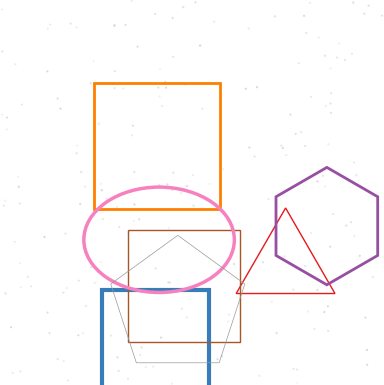[{"shape": "triangle", "thickness": 1, "radius": 0.74, "center": [0.742, 0.312]}, {"shape": "square", "thickness": 3, "radius": 0.7, "center": [0.403, 0.108]}, {"shape": "hexagon", "thickness": 2, "radius": 0.76, "center": [0.849, 0.413]}, {"shape": "square", "thickness": 2, "radius": 0.82, "center": [0.408, 0.621]}, {"shape": "square", "thickness": 1, "radius": 0.73, "center": [0.478, 0.258]}, {"shape": "oval", "thickness": 2.5, "radius": 0.98, "center": [0.413, 0.377]}, {"shape": "pentagon", "thickness": 0.5, "radius": 0.92, "center": [0.462, 0.206]}]